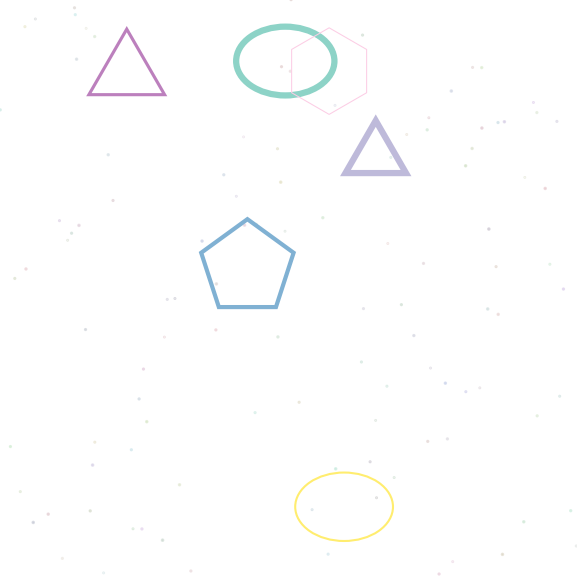[{"shape": "oval", "thickness": 3, "radius": 0.43, "center": [0.494, 0.893]}, {"shape": "triangle", "thickness": 3, "radius": 0.3, "center": [0.651, 0.73]}, {"shape": "pentagon", "thickness": 2, "radius": 0.42, "center": [0.428, 0.535]}, {"shape": "hexagon", "thickness": 0.5, "radius": 0.37, "center": [0.57, 0.876]}, {"shape": "triangle", "thickness": 1.5, "radius": 0.38, "center": [0.219, 0.873]}, {"shape": "oval", "thickness": 1, "radius": 0.42, "center": [0.596, 0.122]}]